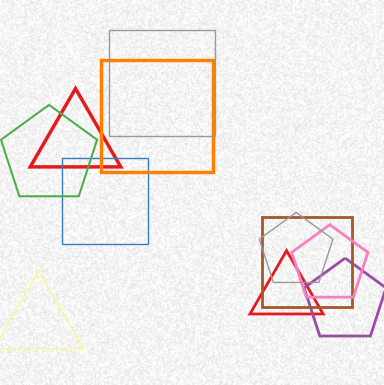[{"shape": "triangle", "thickness": 2, "radius": 0.55, "center": [0.744, 0.239]}, {"shape": "triangle", "thickness": 2.5, "radius": 0.68, "center": [0.196, 0.634]}, {"shape": "square", "thickness": 1, "radius": 0.56, "center": [0.273, 0.478]}, {"shape": "pentagon", "thickness": 1.5, "radius": 0.66, "center": [0.127, 0.596]}, {"shape": "pentagon", "thickness": 2, "radius": 0.56, "center": [0.896, 0.218]}, {"shape": "square", "thickness": 2.5, "radius": 0.73, "center": [0.408, 0.699]}, {"shape": "triangle", "thickness": 0.5, "radius": 0.67, "center": [0.1, 0.162]}, {"shape": "square", "thickness": 2, "radius": 0.59, "center": [0.797, 0.32]}, {"shape": "pentagon", "thickness": 2, "radius": 0.52, "center": [0.857, 0.312]}, {"shape": "square", "thickness": 1, "radius": 0.69, "center": [0.421, 0.784]}, {"shape": "pentagon", "thickness": 1, "radius": 0.5, "center": [0.769, 0.348]}]